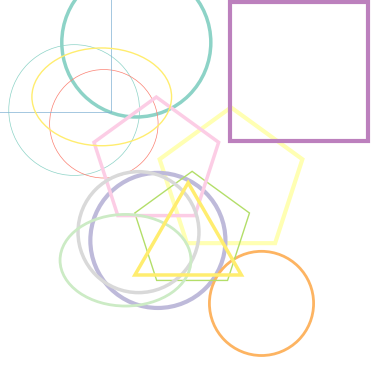[{"shape": "circle", "thickness": 0.5, "radius": 0.85, "center": [0.193, 0.714]}, {"shape": "circle", "thickness": 2.5, "radius": 0.97, "center": [0.354, 0.89]}, {"shape": "pentagon", "thickness": 3, "radius": 0.97, "center": [0.6, 0.526]}, {"shape": "circle", "thickness": 3, "radius": 0.88, "center": [0.41, 0.376]}, {"shape": "circle", "thickness": 0.5, "radius": 0.7, "center": [0.27, 0.678]}, {"shape": "square", "thickness": 0.5, "radius": 0.74, "center": [0.139, 0.858]}, {"shape": "circle", "thickness": 2, "radius": 0.68, "center": [0.679, 0.212]}, {"shape": "pentagon", "thickness": 1, "radius": 0.78, "center": [0.499, 0.398]}, {"shape": "pentagon", "thickness": 2.5, "radius": 0.85, "center": [0.406, 0.578]}, {"shape": "circle", "thickness": 2.5, "radius": 0.79, "center": [0.36, 0.397]}, {"shape": "square", "thickness": 3, "radius": 0.9, "center": [0.777, 0.815]}, {"shape": "oval", "thickness": 2, "radius": 0.85, "center": [0.326, 0.324]}, {"shape": "triangle", "thickness": 2.5, "radius": 0.8, "center": [0.489, 0.366]}, {"shape": "oval", "thickness": 1, "radius": 0.91, "center": [0.264, 0.748]}]